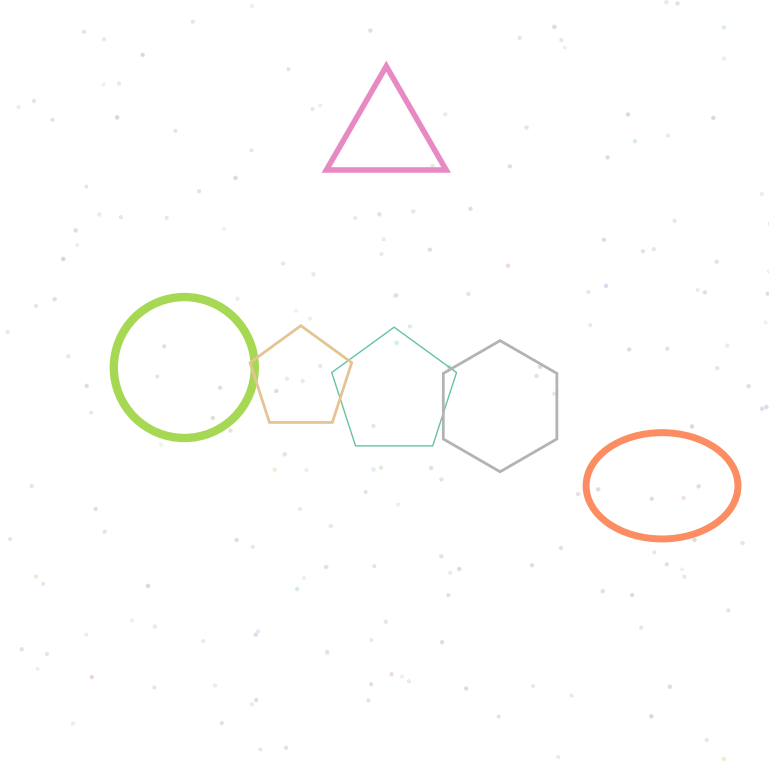[{"shape": "pentagon", "thickness": 0.5, "radius": 0.43, "center": [0.512, 0.49]}, {"shape": "oval", "thickness": 2.5, "radius": 0.49, "center": [0.86, 0.369]}, {"shape": "triangle", "thickness": 2, "radius": 0.45, "center": [0.502, 0.824]}, {"shape": "circle", "thickness": 3, "radius": 0.46, "center": [0.239, 0.523]}, {"shape": "pentagon", "thickness": 1, "radius": 0.35, "center": [0.391, 0.508]}, {"shape": "hexagon", "thickness": 1, "radius": 0.43, "center": [0.649, 0.472]}]